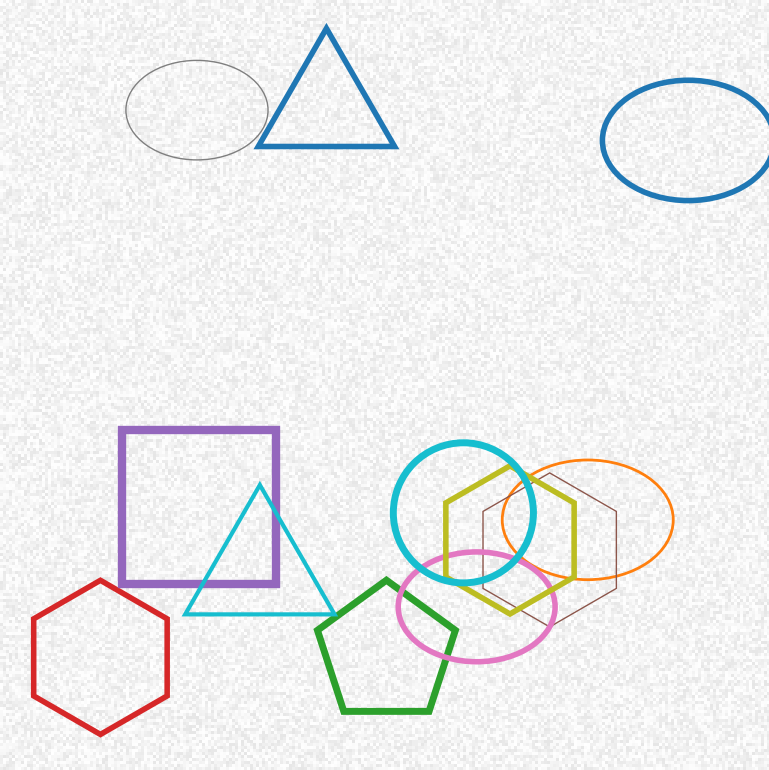[{"shape": "oval", "thickness": 2, "radius": 0.56, "center": [0.894, 0.818]}, {"shape": "triangle", "thickness": 2, "radius": 0.51, "center": [0.424, 0.861]}, {"shape": "oval", "thickness": 1, "radius": 0.56, "center": [0.763, 0.325]}, {"shape": "pentagon", "thickness": 2.5, "radius": 0.47, "center": [0.502, 0.152]}, {"shape": "hexagon", "thickness": 2, "radius": 0.5, "center": [0.13, 0.146]}, {"shape": "square", "thickness": 3, "radius": 0.5, "center": [0.258, 0.342]}, {"shape": "hexagon", "thickness": 0.5, "radius": 0.5, "center": [0.714, 0.286]}, {"shape": "oval", "thickness": 2, "radius": 0.51, "center": [0.619, 0.212]}, {"shape": "oval", "thickness": 0.5, "radius": 0.46, "center": [0.256, 0.857]}, {"shape": "hexagon", "thickness": 2, "radius": 0.48, "center": [0.662, 0.299]}, {"shape": "circle", "thickness": 2.5, "radius": 0.45, "center": [0.602, 0.334]}, {"shape": "triangle", "thickness": 1.5, "radius": 0.56, "center": [0.337, 0.258]}]